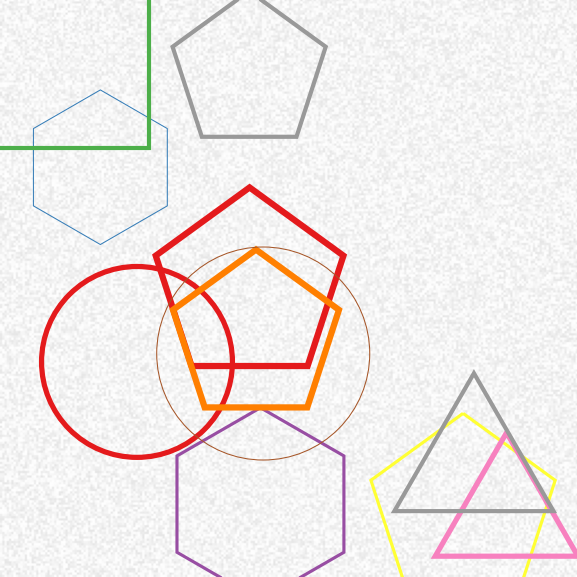[{"shape": "pentagon", "thickness": 3, "radius": 0.85, "center": [0.432, 0.504]}, {"shape": "circle", "thickness": 2.5, "radius": 0.83, "center": [0.237, 0.372]}, {"shape": "hexagon", "thickness": 0.5, "radius": 0.67, "center": [0.174, 0.71]}, {"shape": "square", "thickness": 2, "radius": 0.73, "center": [0.113, 0.888]}, {"shape": "hexagon", "thickness": 1.5, "radius": 0.83, "center": [0.451, 0.126]}, {"shape": "pentagon", "thickness": 3, "radius": 0.76, "center": [0.443, 0.416]}, {"shape": "pentagon", "thickness": 1.5, "radius": 0.84, "center": [0.802, 0.116]}, {"shape": "circle", "thickness": 0.5, "radius": 0.92, "center": [0.456, 0.387]}, {"shape": "triangle", "thickness": 2.5, "radius": 0.71, "center": [0.877, 0.107]}, {"shape": "pentagon", "thickness": 2, "radius": 0.7, "center": [0.431, 0.875]}, {"shape": "triangle", "thickness": 2, "radius": 0.8, "center": [0.821, 0.194]}]